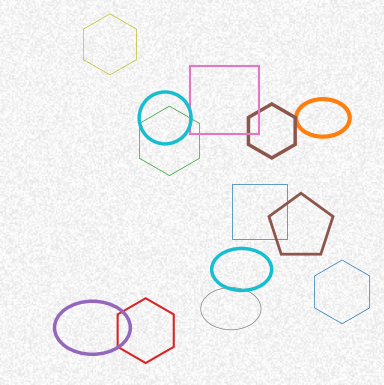[{"shape": "square", "thickness": 0.5, "radius": 0.36, "center": [0.674, 0.451]}, {"shape": "hexagon", "thickness": 0.5, "radius": 0.41, "center": [0.889, 0.242]}, {"shape": "oval", "thickness": 3, "radius": 0.35, "center": [0.839, 0.694]}, {"shape": "hexagon", "thickness": 0.5, "radius": 0.45, "center": [0.44, 0.634]}, {"shape": "hexagon", "thickness": 1.5, "radius": 0.42, "center": [0.378, 0.141]}, {"shape": "oval", "thickness": 2.5, "radius": 0.49, "center": [0.24, 0.149]}, {"shape": "pentagon", "thickness": 2, "radius": 0.44, "center": [0.782, 0.411]}, {"shape": "hexagon", "thickness": 2.5, "radius": 0.35, "center": [0.706, 0.66]}, {"shape": "square", "thickness": 1.5, "radius": 0.44, "center": [0.583, 0.74]}, {"shape": "oval", "thickness": 0.5, "radius": 0.39, "center": [0.6, 0.198]}, {"shape": "hexagon", "thickness": 0.5, "radius": 0.4, "center": [0.286, 0.885]}, {"shape": "oval", "thickness": 2.5, "radius": 0.39, "center": [0.628, 0.3]}, {"shape": "circle", "thickness": 2.5, "radius": 0.34, "center": [0.429, 0.694]}]